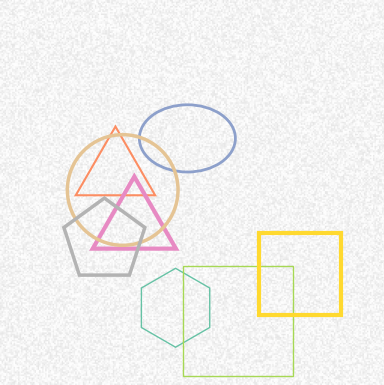[{"shape": "hexagon", "thickness": 1, "radius": 0.51, "center": [0.456, 0.201]}, {"shape": "triangle", "thickness": 1.5, "radius": 0.6, "center": [0.3, 0.552]}, {"shape": "oval", "thickness": 2, "radius": 0.62, "center": [0.487, 0.641]}, {"shape": "triangle", "thickness": 3, "radius": 0.62, "center": [0.349, 0.417]}, {"shape": "square", "thickness": 1, "radius": 0.72, "center": [0.618, 0.166]}, {"shape": "square", "thickness": 3, "radius": 0.53, "center": [0.779, 0.289]}, {"shape": "circle", "thickness": 2.5, "radius": 0.72, "center": [0.319, 0.507]}, {"shape": "pentagon", "thickness": 2.5, "radius": 0.55, "center": [0.271, 0.375]}]